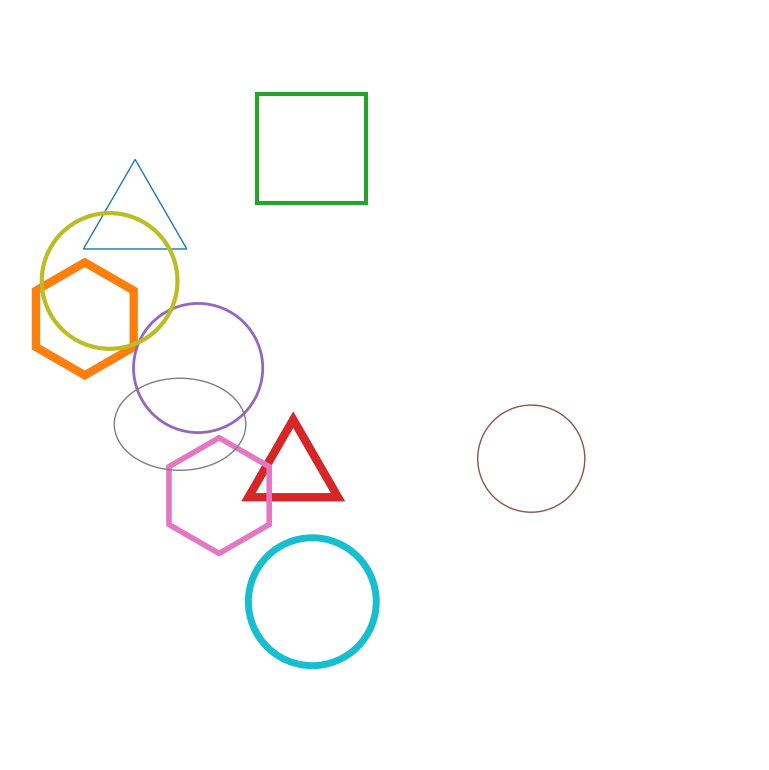[{"shape": "triangle", "thickness": 0.5, "radius": 0.39, "center": [0.175, 0.715]}, {"shape": "hexagon", "thickness": 3, "radius": 0.37, "center": [0.11, 0.586]}, {"shape": "square", "thickness": 1.5, "radius": 0.35, "center": [0.404, 0.807]}, {"shape": "triangle", "thickness": 3, "radius": 0.34, "center": [0.381, 0.388]}, {"shape": "circle", "thickness": 1, "radius": 0.42, "center": [0.257, 0.522]}, {"shape": "circle", "thickness": 0.5, "radius": 0.35, "center": [0.69, 0.404]}, {"shape": "hexagon", "thickness": 2, "radius": 0.38, "center": [0.285, 0.356]}, {"shape": "oval", "thickness": 0.5, "radius": 0.43, "center": [0.234, 0.449]}, {"shape": "circle", "thickness": 1.5, "radius": 0.44, "center": [0.142, 0.635]}, {"shape": "circle", "thickness": 2.5, "radius": 0.42, "center": [0.406, 0.219]}]